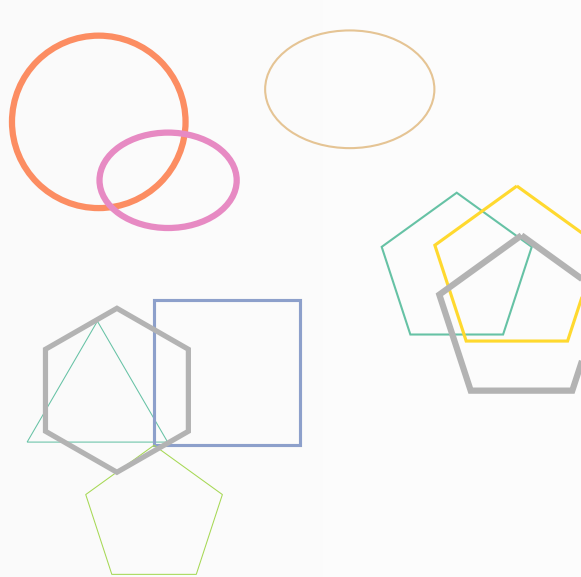[{"shape": "pentagon", "thickness": 1, "radius": 0.68, "center": [0.786, 0.53]}, {"shape": "triangle", "thickness": 0.5, "radius": 0.7, "center": [0.168, 0.303]}, {"shape": "circle", "thickness": 3, "radius": 0.75, "center": [0.17, 0.788]}, {"shape": "square", "thickness": 1.5, "radius": 0.63, "center": [0.39, 0.354]}, {"shape": "oval", "thickness": 3, "radius": 0.59, "center": [0.289, 0.687]}, {"shape": "pentagon", "thickness": 0.5, "radius": 0.62, "center": [0.265, 0.105]}, {"shape": "pentagon", "thickness": 1.5, "radius": 0.74, "center": [0.889, 0.529]}, {"shape": "oval", "thickness": 1, "radius": 0.73, "center": [0.602, 0.845]}, {"shape": "pentagon", "thickness": 3, "radius": 0.74, "center": [0.897, 0.443]}, {"shape": "hexagon", "thickness": 2.5, "radius": 0.71, "center": [0.201, 0.323]}]